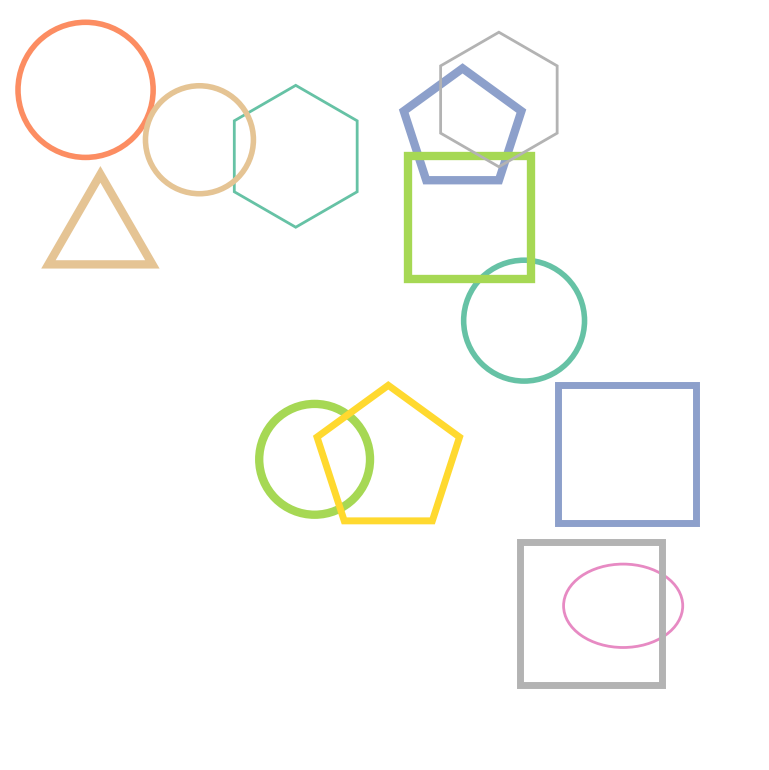[{"shape": "circle", "thickness": 2, "radius": 0.39, "center": [0.681, 0.584]}, {"shape": "hexagon", "thickness": 1, "radius": 0.46, "center": [0.384, 0.797]}, {"shape": "circle", "thickness": 2, "radius": 0.44, "center": [0.111, 0.883]}, {"shape": "square", "thickness": 2.5, "radius": 0.45, "center": [0.814, 0.41]}, {"shape": "pentagon", "thickness": 3, "radius": 0.4, "center": [0.601, 0.831]}, {"shape": "oval", "thickness": 1, "radius": 0.39, "center": [0.809, 0.213]}, {"shape": "circle", "thickness": 3, "radius": 0.36, "center": [0.409, 0.403]}, {"shape": "square", "thickness": 3, "radius": 0.4, "center": [0.61, 0.717]}, {"shape": "pentagon", "thickness": 2.5, "radius": 0.49, "center": [0.504, 0.402]}, {"shape": "circle", "thickness": 2, "radius": 0.35, "center": [0.259, 0.819]}, {"shape": "triangle", "thickness": 3, "radius": 0.39, "center": [0.13, 0.696]}, {"shape": "square", "thickness": 2.5, "radius": 0.46, "center": [0.767, 0.203]}, {"shape": "hexagon", "thickness": 1, "radius": 0.44, "center": [0.648, 0.871]}]